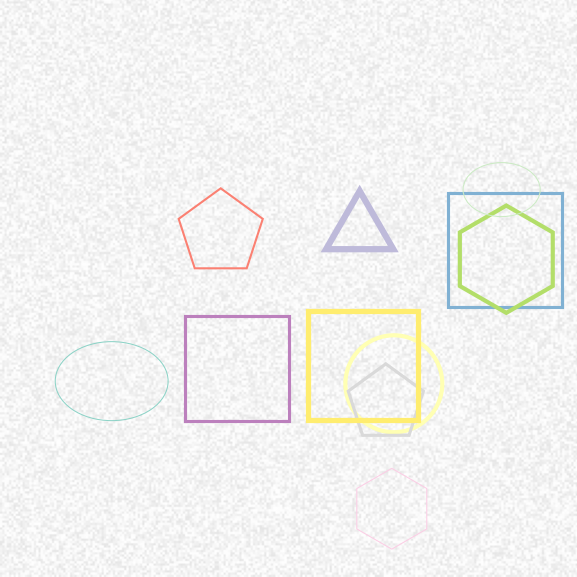[{"shape": "oval", "thickness": 0.5, "radius": 0.49, "center": [0.193, 0.339]}, {"shape": "circle", "thickness": 2, "radius": 0.42, "center": [0.682, 0.335]}, {"shape": "triangle", "thickness": 3, "radius": 0.34, "center": [0.623, 0.601]}, {"shape": "pentagon", "thickness": 1, "radius": 0.38, "center": [0.382, 0.596]}, {"shape": "square", "thickness": 1.5, "radius": 0.49, "center": [0.874, 0.566]}, {"shape": "hexagon", "thickness": 2, "radius": 0.46, "center": [0.877, 0.55]}, {"shape": "hexagon", "thickness": 0.5, "radius": 0.35, "center": [0.678, 0.118]}, {"shape": "pentagon", "thickness": 1.5, "radius": 0.34, "center": [0.668, 0.301]}, {"shape": "square", "thickness": 1.5, "radius": 0.45, "center": [0.41, 0.361]}, {"shape": "oval", "thickness": 0.5, "radius": 0.33, "center": [0.869, 0.671]}, {"shape": "square", "thickness": 2.5, "radius": 0.47, "center": [0.629, 0.367]}]